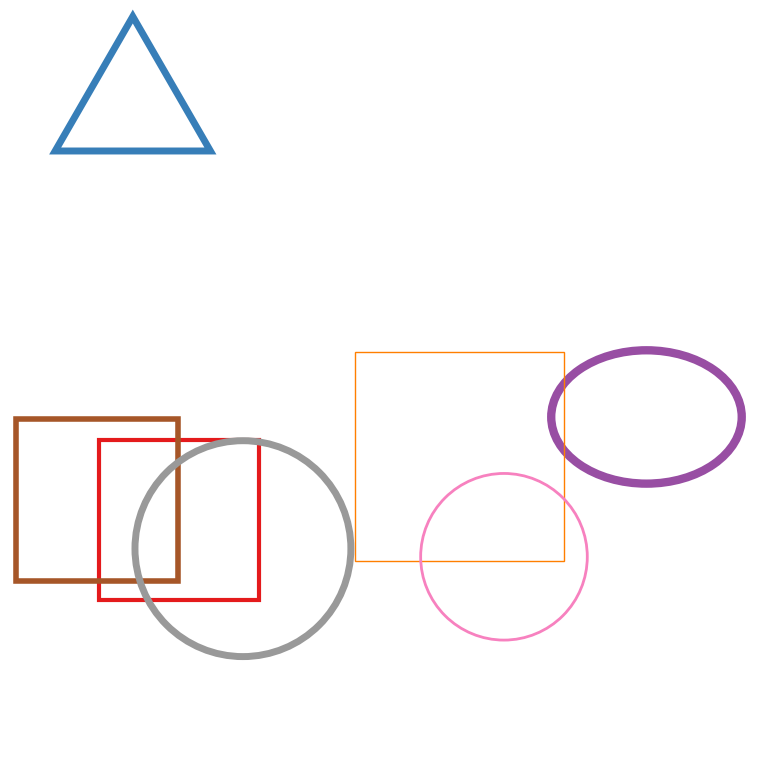[{"shape": "square", "thickness": 1.5, "radius": 0.52, "center": [0.232, 0.325]}, {"shape": "triangle", "thickness": 2.5, "radius": 0.58, "center": [0.172, 0.862]}, {"shape": "oval", "thickness": 3, "radius": 0.62, "center": [0.84, 0.458]}, {"shape": "square", "thickness": 0.5, "radius": 0.68, "center": [0.597, 0.407]}, {"shape": "square", "thickness": 2, "radius": 0.53, "center": [0.126, 0.35]}, {"shape": "circle", "thickness": 1, "radius": 0.54, "center": [0.655, 0.277]}, {"shape": "circle", "thickness": 2.5, "radius": 0.7, "center": [0.315, 0.287]}]